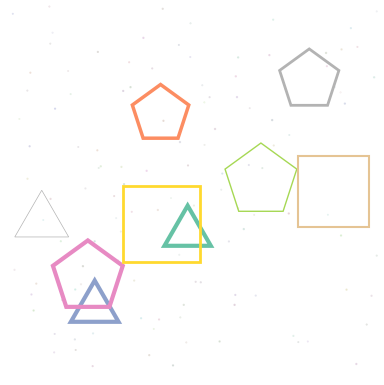[{"shape": "triangle", "thickness": 3, "radius": 0.35, "center": [0.487, 0.396]}, {"shape": "pentagon", "thickness": 2.5, "radius": 0.39, "center": [0.417, 0.703]}, {"shape": "triangle", "thickness": 3, "radius": 0.36, "center": [0.246, 0.2]}, {"shape": "pentagon", "thickness": 3, "radius": 0.48, "center": [0.228, 0.28]}, {"shape": "pentagon", "thickness": 1, "radius": 0.49, "center": [0.678, 0.53]}, {"shape": "square", "thickness": 2, "radius": 0.5, "center": [0.42, 0.417]}, {"shape": "square", "thickness": 1.5, "radius": 0.46, "center": [0.867, 0.502]}, {"shape": "triangle", "thickness": 0.5, "radius": 0.4, "center": [0.108, 0.425]}, {"shape": "pentagon", "thickness": 2, "radius": 0.4, "center": [0.803, 0.792]}]